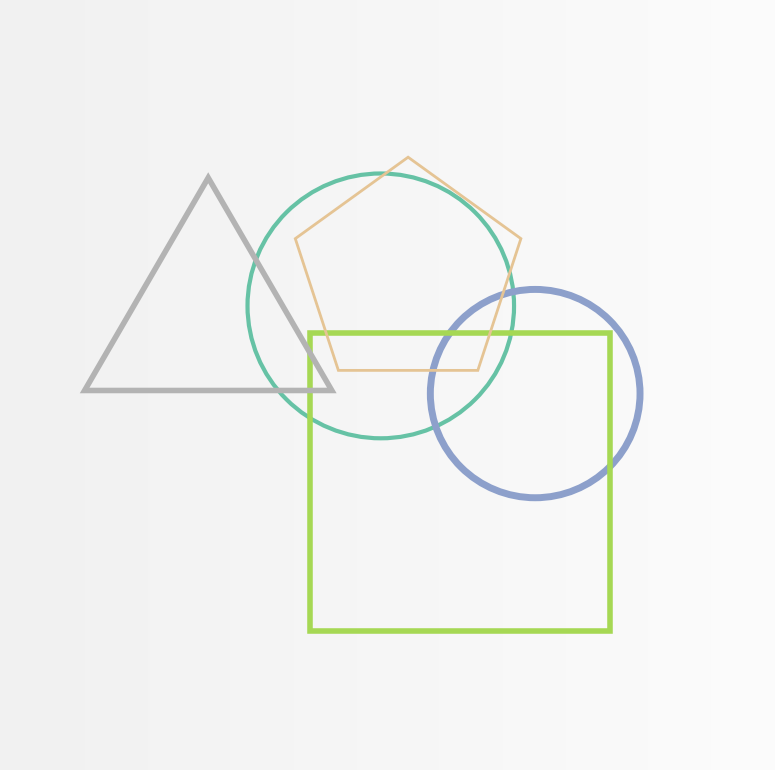[{"shape": "circle", "thickness": 1.5, "radius": 0.86, "center": [0.491, 0.603]}, {"shape": "circle", "thickness": 2.5, "radius": 0.68, "center": [0.691, 0.489]}, {"shape": "square", "thickness": 2, "radius": 0.97, "center": [0.594, 0.375]}, {"shape": "pentagon", "thickness": 1, "radius": 0.77, "center": [0.527, 0.643]}, {"shape": "triangle", "thickness": 2, "radius": 0.92, "center": [0.269, 0.585]}]